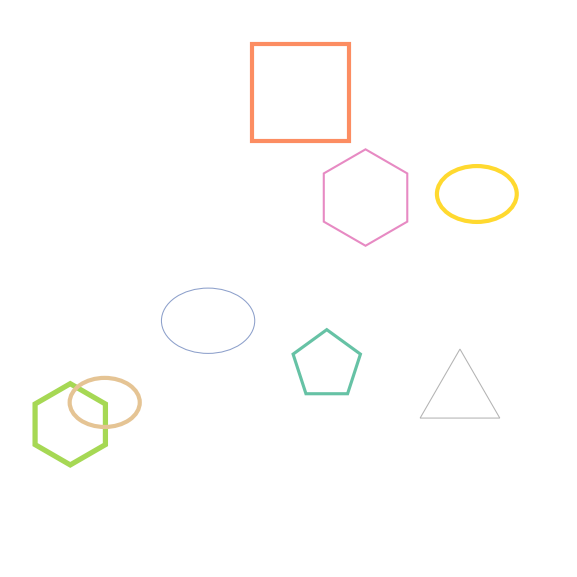[{"shape": "pentagon", "thickness": 1.5, "radius": 0.31, "center": [0.566, 0.367]}, {"shape": "square", "thickness": 2, "radius": 0.42, "center": [0.52, 0.839]}, {"shape": "oval", "thickness": 0.5, "radius": 0.4, "center": [0.36, 0.444]}, {"shape": "hexagon", "thickness": 1, "radius": 0.42, "center": [0.633, 0.657]}, {"shape": "hexagon", "thickness": 2.5, "radius": 0.35, "center": [0.122, 0.264]}, {"shape": "oval", "thickness": 2, "radius": 0.35, "center": [0.826, 0.663]}, {"shape": "oval", "thickness": 2, "radius": 0.3, "center": [0.181, 0.302]}, {"shape": "triangle", "thickness": 0.5, "radius": 0.4, "center": [0.796, 0.315]}]